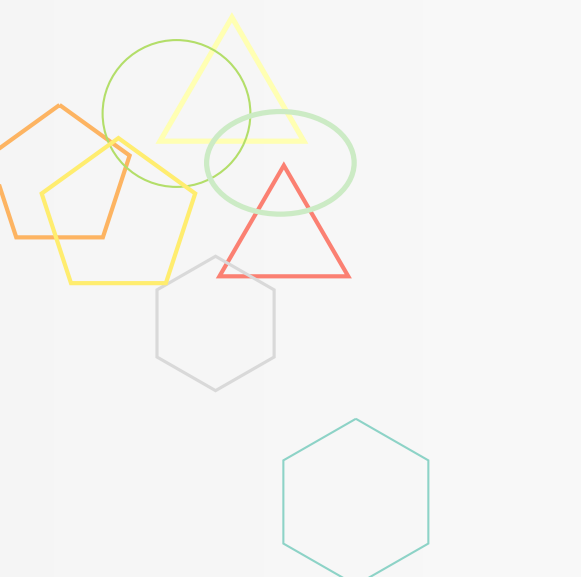[{"shape": "hexagon", "thickness": 1, "radius": 0.72, "center": [0.612, 0.13]}, {"shape": "triangle", "thickness": 2.5, "radius": 0.71, "center": [0.399, 0.826]}, {"shape": "triangle", "thickness": 2, "radius": 0.64, "center": [0.488, 0.585]}, {"shape": "pentagon", "thickness": 2, "radius": 0.63, "center": [0.102, 0.691]}, {"shape": "circle", "thickness": 1, "radius": 0.64, "center": [0.304, 0.803]}, {"shape": "hexagon", "thickness": 1.5, "radius": 0.58, "center": [0.371, 0.439]}, {"shape": "oval", "thickness": 2.5, "radius": 0.63, "center": [0.482, 0.717]}, {"shape": "pentagon", "thickness": 2, "radius": 0.69, "center": [0.204, 0.621]}]